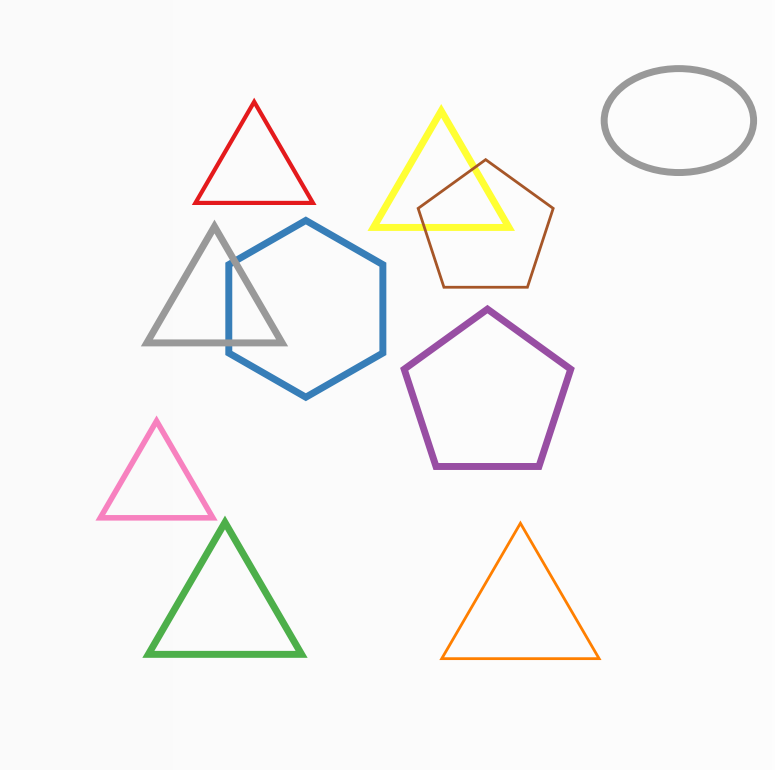[{"shape": "triangle", "thickness": 1.5, "radius": 0.44, "center": [0.328, 0.78]}, {"shape": "hexagon", "thickness": 2.5, "radius": 0.57, "center": [0.395, 0.599]}, {"shape": "triangle", "thickness": 2.5, "radius": 0.57, "center": [0.29, 0.207]}, {"shape": "pentagon", "thickness": 2.5, "radius": 0.56, "center": [0.629, 0.486]}, {"shape": "triangle", "thickness": 1, "radius": 0.59, "center": [0.672, 0.203]}, {"shape": "triangle", "thickness": 2.5, "radius": 0.5, "center": [0.569, 0.755]}, {"shape": "pentagon", "thickness": 1, "radius": 0.46, "center": [0.627, 0.701]}, {"shape": "triangle", "thickness": 2, "radius": 0.42, "center": [0.202, 0.369]}, {"shape": "oval", "thickness": 2.5, "radius": 0.48, "center": [0.876, 0.843]}, {"shape": "triangle", "thickness": 2.5, "radius": 0.5, "center": [0.277, 0.605]}]